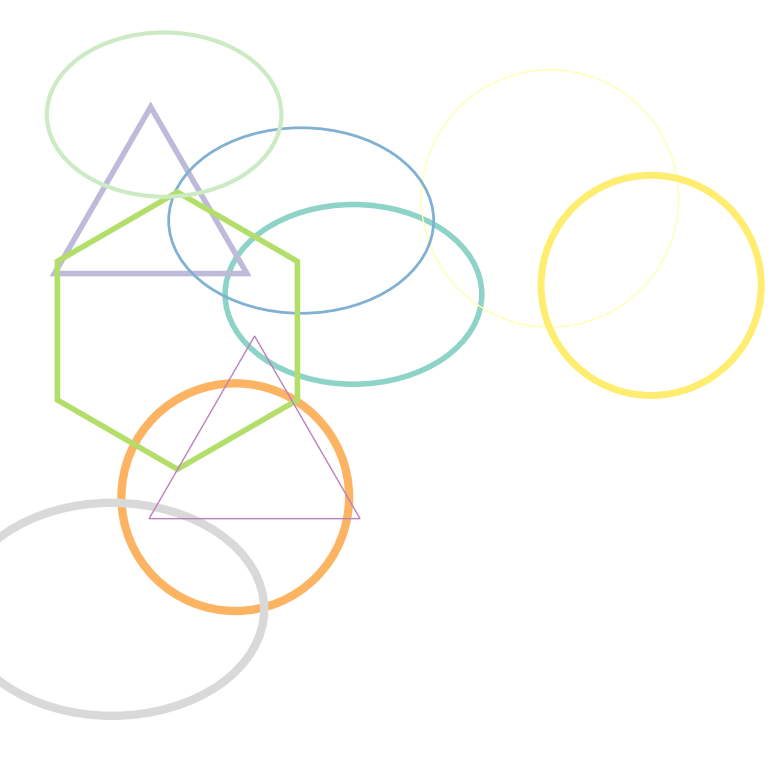[{"shape": "oval", "thickness": 2, "radius": 0.83, "center": [0.459, 0.618]}, {"shape": "circle", "thickness": 0.5, "radius": 0.84, "center": [0.714, 0.742]}, {"shape": "triangle", "thickness": 2, "radius": 0.72, "center": [0.196, 0.717]}, {"shape": "oval", "thickness": 1, "radius": 0.86, "center": [0.391, 0.714]}, {"shape": "circle", "thickness": 3, "radius": 0.74, "center": [0.306, 0.354]}, {"shape": "hexagon", "thickness": 2, "radius": 0.9, "center": [0.23, 0.571]}, {"shape": "oval", "thickness": 3, "radius": 0.99, "center": [0.146, 0.209]}, {"shape": "triangle", "thickness": 0.5, "radius": 0.79, "center": [0.331, 0.405]}, {"shape": "oval", "thickness": 1.5, "radius": 0.76, "center": [0.213, 0.851]}, {"shape": "circle", "thickness": 2.5, "radius": 0.71, "center": [0.846, 0.629]}]